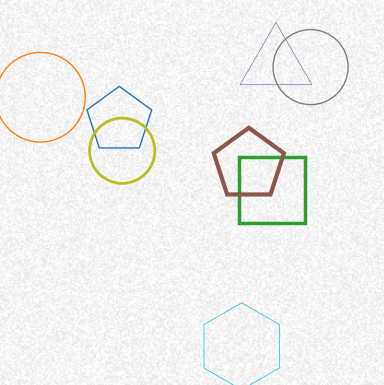[{"shape": "pentagon", "thickness": 1, "radius": 0.44, "center": [0.31, 0.687]}, {"shape": "circle", "thickness": 1, "radius": 0.58, "center": [0.105, 0.747]}, {"shape": "square", "thickness": 2.5, "radius": 0.43, "center": [0.707, 0.506]}, {"shape": "triangle", "thickness": 0.5, "radius": 0.54, "center": [0.717, 0.834]}, {"shape": "pentagon", "thickness": 3, "radius": 0.48, "center": [0.646, 0.572]}, {"shape": "circle", "thickness": 1, "radius": 0.49, "center": [0.807, 0.826]}, {"shape": "circle", "thickness": 2, "radius": 0.42, "center": [0.317, 0.608]}, {"shape": "hexagon", "thickness": 0.5, "radius": 0.56, "center": [0.628, 0.101]}]